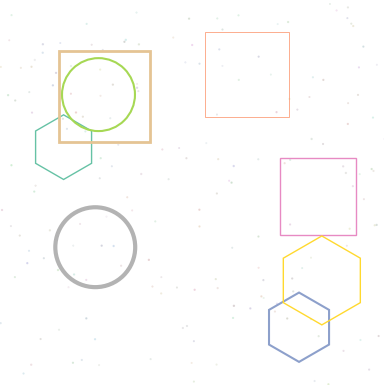[{"shape": "hexagon", "thickness": 1, "radius": 0.42, "center": [0.165, 0.618]}, {"shape": "square", "thickness": 0.5, "radius": 0.55, "center": [0.641, 0.806]}, {"shape": "hexagon", "thickness": 1.5, "radius": 0.45, "center": [0.777, 0.15]}, {"shape": "square", "thickness": 1, "radius": 0.5, "center": [0.826, 0.49]}, {"shape": "circle", "thickness": 1.5, "radius": 0.47, "center": [0.256, 0.754]}, {"shape": "hexagon", "thickness": 1, "radius": 0.58, "center": [0.836, 0.272]}, {"shape": "square", "thickness": 2, "radius": 0.59, "center": [0.272, 0.749]}, {"shape": "circle", "thickness": 3, "radius": 0.52, "center": [0.247, 0.358]}]